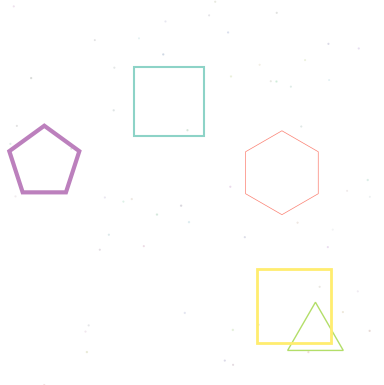[{"shape": "square", "thickness": 1.5, "radius": 0.45, "center": [0.439, 0.737]}, {"shape": "hexagon", "thickness": 0.5, "radius": 0.54, "center": [0.732, 0.551]}, {"shape": "triangle", "thickness": 1, "radius": 0.42, "center": [0.819, 0.132]}, {"shape": "pentagon", "thickness": 3, "radius": 0.48, "center": [0.115, 0.578]}, {"shape": "square", "thickness": 2, "radius": 0.48, "center": [0.764, 0.206]}]